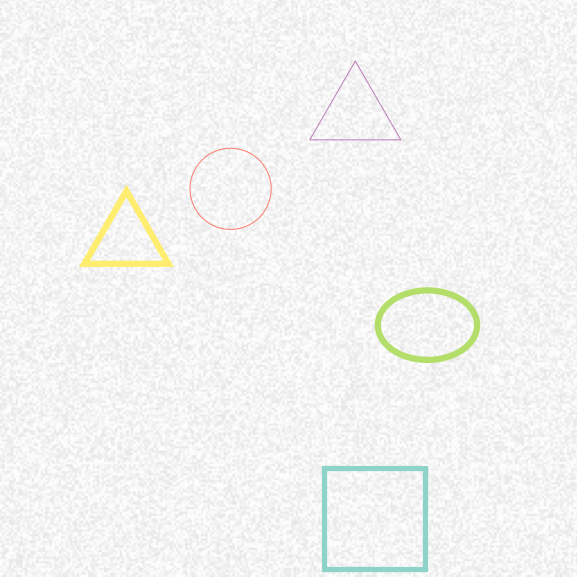[{"shape": "square", "thickness": 2.5, "radius": 0.44, "center": [0.649, 0.102]}, {"shape": "circle", "thickness": 0.5, "radius": 0.35, "center": [0.399, 0.672]}, {"shape": "oval", "thickness": 3, "radius": 0.43, "center": [0.74, 0.436]}, {"shape": "triangle", "thickness": 0.5, "radius": 0.45, "center": [0.615, 0.802]}, {"shape": "triangle", "thickness": 3, "radius": 0.42, "center": [0.219, 0.584]}]